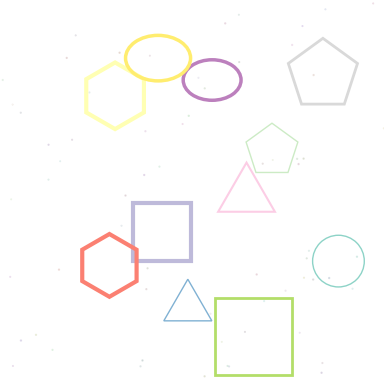[{"shape": "circle", "thickness": 1, "radius": 0.34, "center": [0.879, 0.322]}, {"shape": "hexagon", "thickness": 3, "radius": 0.43, "center": [0.299, 0.751]}, {"shape": "square", "thickness": 3, "radius": 0.38, "center": [0.422, 0.397]}, {"shape": "hexagon", "thickness": 3, "radius": 0.41, "center": [0.284, 0.311]}, {"shape": "triangle", "thickness": 1, "radius": 0.36, "center": [0.488, 0.203]}, {"shape": "square", "thickness": 2, "radius": 0.5, "center": [0.659, 0.125]}, {"shape": "triangle", "thickness": 1.5, "radius": 0.43, "center": [0.64, 0.493]}, {"shape": "pentagon", "thickness": 2, "radius": 0.47, "center": [0.839, 0.806]}, {"shape": "oval", "thickness": 2.5, "radius": 0.38, "center": [0.551, 0.792]}, {"shape": "pentagon", "thickness": 1, "radius": 0.35, "center": [0.706, 0.609]}, {"shape": "oval", "thickness": 2.5, "radius": 0.42, "center": [0.411, 0.849]}]